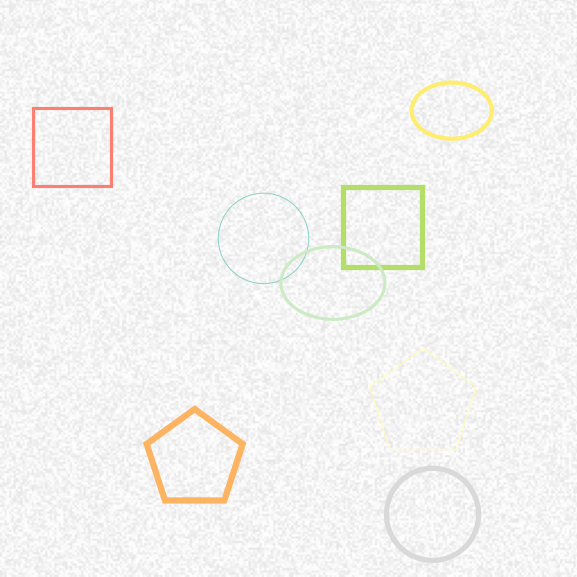[{"shape": "circle", "thickness": 0.5, "radius": 0.39, "center": [0.456, 0.586]}, {"shape": "pentagon", "thickness": 0.5, "radius": 0.49, "center": [0.733, 0.299]}, {"shape": "square", "thickness": 1.5, "radius": 0.34, "center": [0.125, 0.745]}, {"shape": "pentagon", "thickness": 3, "radius": 0.44, "center": [0.337, 0.203]}, {"shape": "square", "thickness": 2.5, "radius": 0.34, "center": [0.663, 0.606]}, {"shape": "circle", "thickness": 2.5, "radius": 0.4, "center": [0.749, 0.108]}, {"shape": "oval", "thickness": 1.5, "radius": 0.45, "center": [0.577, 0.509]}, {"shape": "oval", "thickness": 2, "radius": 0.35, "center": [0.782, 0.808]}]